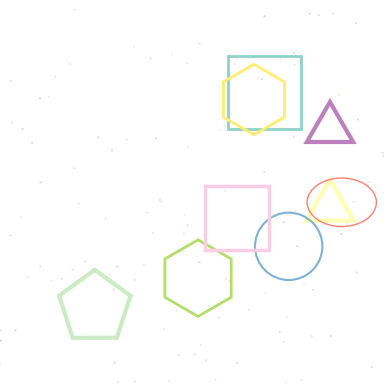[{"shape": "square", "thickness": 2, "radius": 0.47, "center": [0.688, 0.76]}, {"shape": "triangle", "thickness": 3, "radius": 0.36, "center": [0.857, 0.462]}, {"shape": "oval", "thickness": 1, "radius": 0.45, "center": [0.888, 0.475]}, {"shape": "circle", "thickness": 1.5, "radius": 0.44, "center": [0.75, 0.36]}, {"shape": "hexagon", "thickness": 2, "radius": 0.5, "center": [0.514, 0.278]}, {"shape": "square", "thickness": 2.5, "radius": 0.41, "center": [0.616, 0.434]}, {"shape": "triangle", "thickness": 3, "radius": 0.35, "center": [0.857, 0.666]}, {"shape": "pentagon", "thickness": 3, "radius": 0.49, "center": [0.246, 0.202]}, {"shape": "hexagon", "thickness": 2, "radius": 0.46, "center": [0.66, 0.741]}]